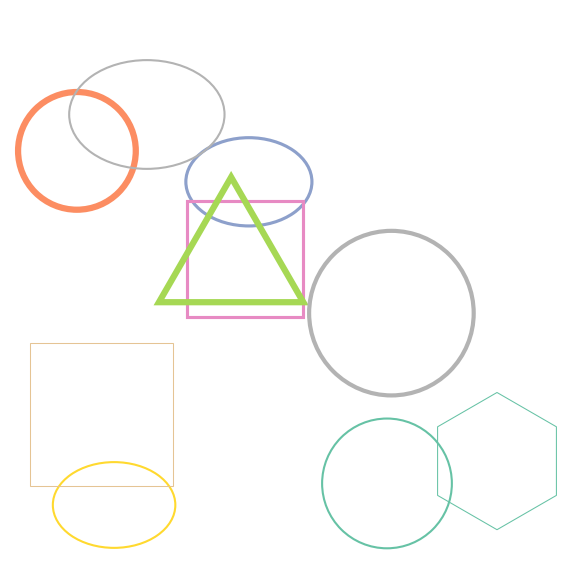[{"shape": "circle", "thickness": 1, "radius": 0.56, "center": [0.67, 0.162]}, {"shape": "hexagon", "thickness": 0.5, "radius": 0.59, "center": [0.861, 0.201]}, {"shape": "circle", "thickness": 3, "radius": 0.51, "center": [0.133, 0.738]}, {"shape": "oval", "thickness": 1.5, "radius": 0.55, "center": [0.431, 0.684]}, {"shape": "square", "thickness": 1.5, "radius": 0.5, "center": [0.424, 0.551]}, {"shape": "triangle", "thickness": 3, "radius": 0.72, "center": [0.4, 0.548]}, {"shape": "oval", "thickness": 1, "radius": 0.53, "center": [0.198, 0.125]}, {"shape": "square", "thickness": 0.5, "radius": 0.62, "center": [0.175, 0.282]}, {"shape": "oval", "thickness": 1, "radius": 0.67, "center": [0.254, 0.801]}, {"shape": "circle", "thickness": 2, "radius": 0.71, "center": [0.678, 0.457]}]